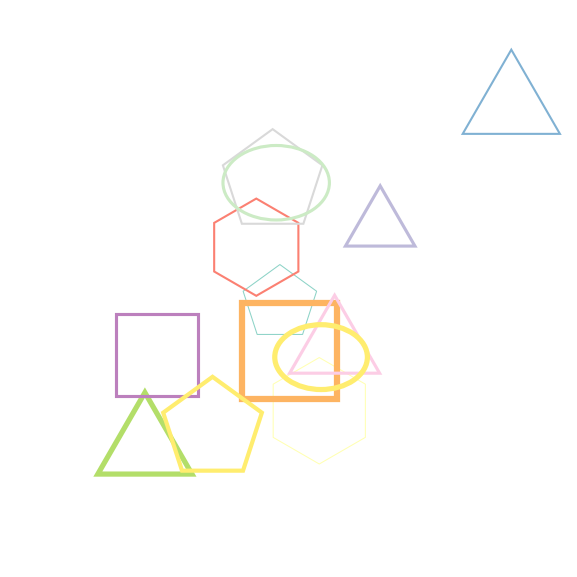[{"shape": "pentagon", "thickness": 0.5, "radius": 0.33, "center": [0.485, 0.474]}, {"shape": "hexagon", "thickness": 0.5, "radius": 0.46, "center": [0.553, 0.288]}, {"shape": "triangle", "thickness": 1.5, "radius": 0.35, "center": [0.658, 0.608]}, {"shape": "hexagon", "thickness": 1, "radius": 0.42, "center": [0.444, 0.571]}, {"shape": "triangle", "thickness": 1, "radius": 0.49, "center": [0.885, 0.816]}, {"shape": "square", "thickness": 3, "radius": 0.41, "center": [0.501, 0.391]}, {"shape": "triangle", "thickness": 2.5, "radius": 0.47, "center": [0.251, 0.225]}, {"shape": "triangle", "thickness": 1.5, "radius": 0.45, "center": [0.579, 0.398]}, {"shape": "pentagon", "thickness": 1, "radius": 0.45, "center": [0.472, 0.685]}, {"shape": "square", "thickness": 1.5, "radius": 0.35, "center": [0.272, 0.384]}, {"shape": "oval", "thickness": 1.5, "radius": 0.46, "center": [0.478, 0.683]}, {"shape": "pentagon", "thickness": 2, "radius": 0.45, "center": [0.368, 0.257]}, {"shape": "oval", "thickness": 2.5, "radius": 0.4, "center": [0.556, 0.381]}]